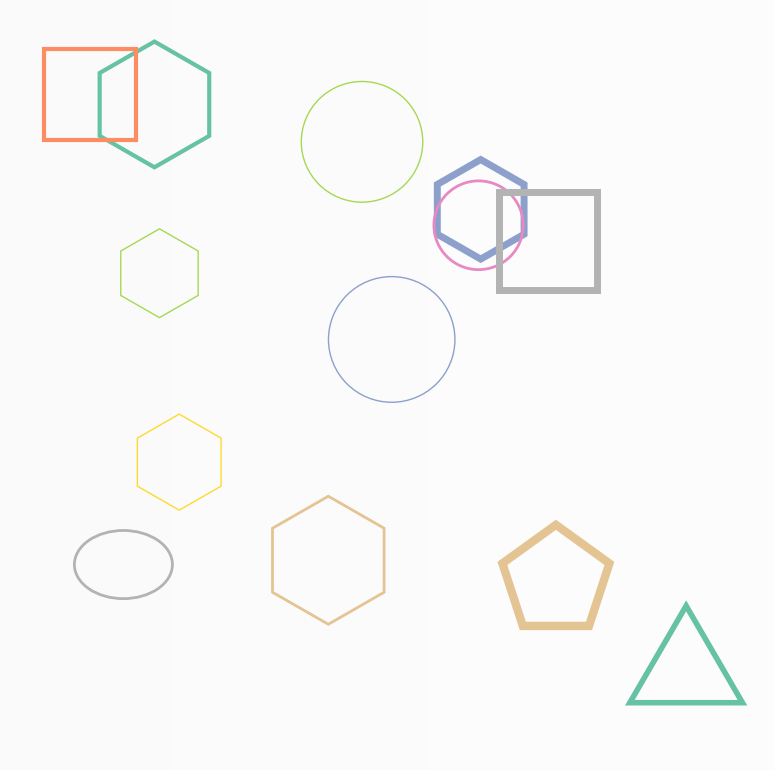[{"shape": "triangle", "thickness": 2, "radius": 0.42, "center": [0.885, 0.129]}, {"shape": "hexagon", "thickness": 1.5, "radius": 0.41, "center": [0.199, 0.864]}, {"shape": "square", "thickness": 1.5, "radius": 0.3, "center": [0.116, 0.877]}, {"shape": "circle", "thickness": 0.5, "radius": 0.41, "center": [0.505, 0.559]}, {"shape": "hexagon", "thickness": 2.5, "radius": 0.32, "center": [0.62, 0.728]}, {"shape": "circle", "thickness": 1, "radius": 0.29, "center": [0.618, 0.707]}, {"shape": "circle", "thickness": 0.5, "radius": 0.39, "center": [0.467, 0.816]}, {"shape": "hexagon", "thickness": 0.5, "radius": 0.29, "center": [0.206, 0.645]}, {"shape": "hexagon", "thickness": 0.5, "radius": 0.31, "center": [0.231, 0.4]}, {"shape": "hexagon", "thickness": 1, "radius": 0.42, "center": [0.424, 0.272]}, {"shape": "pentagon", "thickness": 3, "radius": 0.36, "center": [0.717, 0.246]}, {"shape": "square", "thickness": 2.5, "radius": 0.32, "center": [0.707, 0.687]}, {"shape": "oval", "thickness": 1, "radius": 0.32, "center": [0.159, 0.267]}]